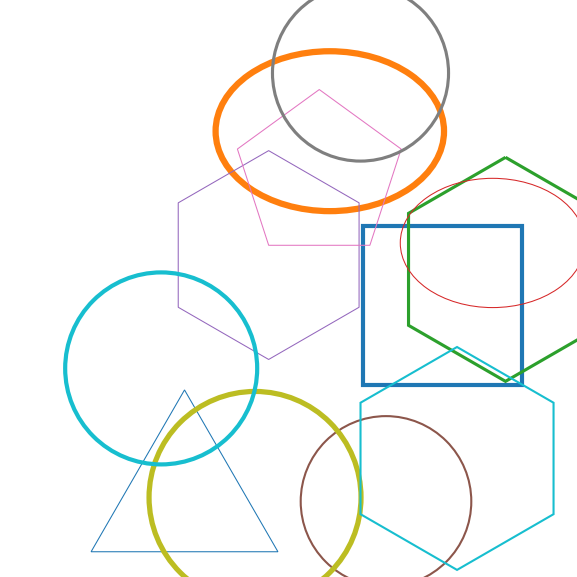[{"shape": "square", "thickness": 2, "radius": 0.69, "center": [0.765, 0.47]}, {"shape": "triangle", "thickness": 0.5, "radius": 0.93, "center": [0.32, 0.137]}, {"shape": "oval", "thickness": 3, "radius": 0.99, "center": [0.571, 0.772]}, {"shape": "hexagon", "thickness": 1.5, "radius": 0.97, "center": [0.875, 0.533]}, {"shape": "oval", "thickness": 0.5, "radius": 0.8, "center": [0.853, 0.578]}, {"shape": "hexagon", "thickness": 0.5, "radius": 0.9, "center": [0.465, 0.557]}, {"shape": "circle", "thickness": 1, "radius": 0.74, "center": [0.668, 0.131]}, {"shape": "pentagon", "thickness": 0.5, "radius": 0.75, "center": [0.553, 0.695]}, {"shape": "circle", "thickness": 1.5, "radius": 0.76, "center": [0.624, 0.873]}, {"shape": "circle", "thickness": 2.5, "radius": 0.92, "center": [0.442, 0.138]}, {"shape": "circle", "thickness": 2, "radius": 0.83, "center": [0.279, 0.361]}, {"shape": "hexagon", "thickness": 1, "radius": 0.96, "center": [0.791, 0.205]}]